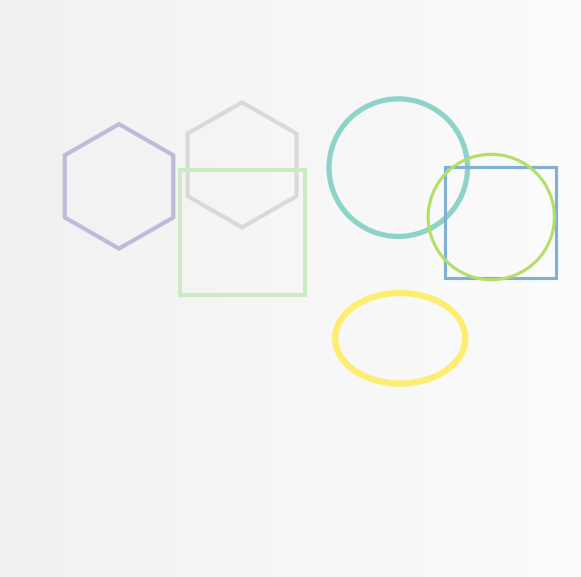[{"shape": "circle", "thickness": 2.5, "radius": 0.6, "center": [0.685, 0.709]}, {"shape": "hexagon", "thickness": 2, "radius": 0.54, "center": [0.205, 0.676]}, {"shape": "square", "thickness": 1.5, "radius": 0.48, "center": [0.861, 0.614]}, {"shape": "circle", "thickness": 1.5, "radius": 0.54, "center": [0.845, 0.623]}, {"shape": "hexagon", "thickness": 2, "radius": 0.54, "center": [0.416, 0.714]}, {"shape": "square", "thickness": 2, "radius": 0.54, "center": [0.417, 0.596]}, {"shape": "oval", "thickness": 3, "radius": 0.56, "center": [0.689, 0.413]}]